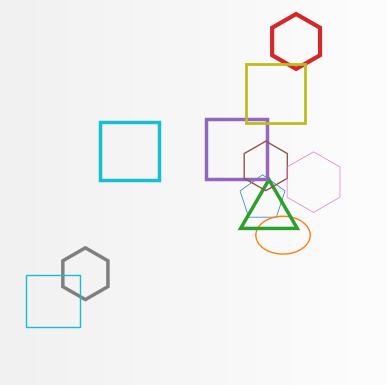[{"shape": "pentagon", "thickness": 0.5, "radius": 0.3, "center": [0.677, 0.485]}, {"shape": "oval", "thickness": 1, "radius": 0.35, "center": [0.73, 0.389]}, {"shape": "triangle", "thickness": 2.5, "radius": 0.42, "center": [0.694, 0.449]}, {"shape": "hexagon", "thickness": 3, "radius": 0.36, "center": [0.764, 0.892]}, {"shape": "square", "thickness": 2.5, "radius": 0.39, "center": [0.61, 0.613]}, {"shape": "hexagon", "thickness": 1, "radius": 0.32, "center": [0.686, 0.569]}, {"shape": "hexagon", "thickness": 0.5, "radius": 0.39, "center": [0.809, 0.527]}, {"shape": "hexagon", "thickness": 2.5, "radius": 0.34, "center": [0.22, 0.289]}, {"shape": "square", "thickness": 2, "radius": 0.38, "center": [0.711, 0.757]}, {"shape": "square", "thickness": 1, "radius": 0.34, "center": [0.137, 0.218]}, {"shape": "square", "thickness": 2.5, "radius": 0.38, "center": [0.334, 0.607]}]